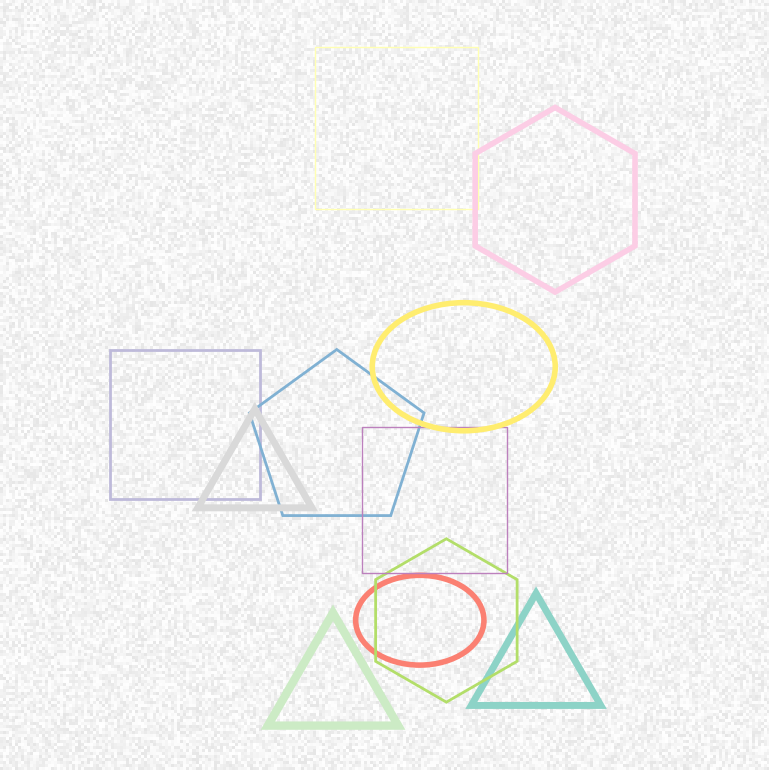[{"shape": "triangle", "thickness": 2.5, "radius": 0.49, "center": [0.696, 0.132]}, {"shape": "square", "thickness": 0.5, "radius": 0.53, "center": [0.515, 0.834]}, {"shape": "square", "thickness": 1, "radius": 0.48, "center": [0.24, 0.449]}, {"shape": "oval", "thickness": 2, "radius": 0.42, "center": [0.545, 0.195]}, {"shape": "pentagon", "thickness": 1, "radius": 0.6, "center": [0.437, 0.427]}, {"shape": "hexagon", "thickness": 1, "radius": 0.53, "center": [0.58, 0.194]}, {"shape": "hexagon", "thickness": 2, "radius": 0.6, "center": [0.721, 0.741]}, {"shape": "triangle", "thickness": 2.5, "radius": 0.43, "center": [0.331, 0.383]}, {"shape": "square", "thickness": 0.5, "radius": 0.47, "center": [0.564, 0.35]}, {"shape": "triangle", "thickness": 3, "radius": 0.49, "center": [0.432, 0.106]}, {"shape": "oval", "thickness": 2, "radius": 0.59, "center": [0.602, 0.524]}]